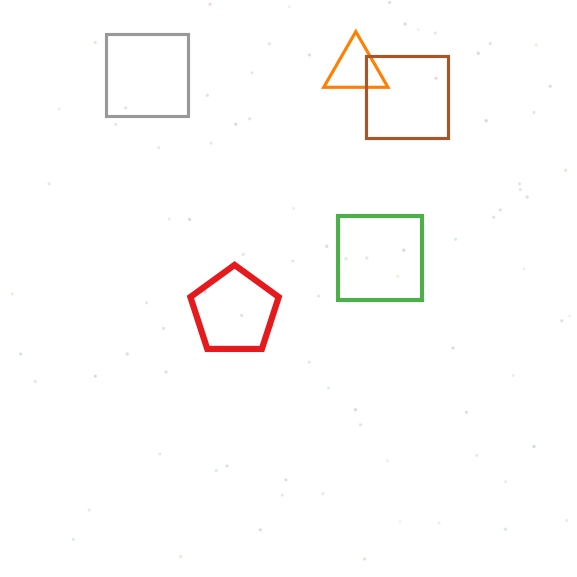[{"shape": "pentagon", "thickness": 3, "radius": 0.4, "center": [0.406, 0.46]}, {"shape": "square", "thickness": 2, "radius": 0.36, "center": [0.657, 0.553]}, {"shape": "triangle", "thickness": 1.5, "radius": 0.32, "center": [0.616, 0.88]}, {"shape": "square", "thickness": 1.5, "radius": 0.35, "center": [0.705, 0.831]}, {"shape": "square", "thickness": 1.5, "radius": 0.35, "center": [0.254, 0.87]}]